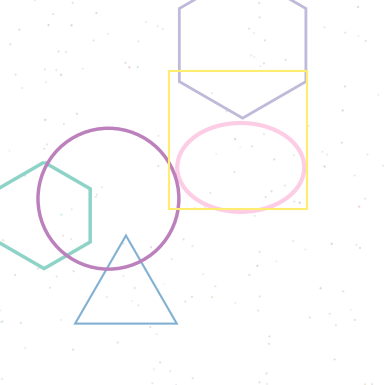[{"shape": "hexagon", "thickness": 2.5, "radius": 0.69, "center": [0.115, 0.441]}, {"shape": "hexagon", "thickness": 2, "radius": 0.95, "center": [0.63, 0.883]}, {"shape": "triangle", "thickness": 1.5, "radius": 0.76, "center": [0.327, 0.236]}, {"shape": "oval", "thickness": 3, "radius": 0.82, "center": [0.625, 0.565]}, {"shape": "circle", "thickness": 2.5, "radius": 0.91, "center": [0.282, 0.484]}, {"shape": "square", "thickness": 1.5, "radius": 0.89, "center": [0.619, 0.636]}]